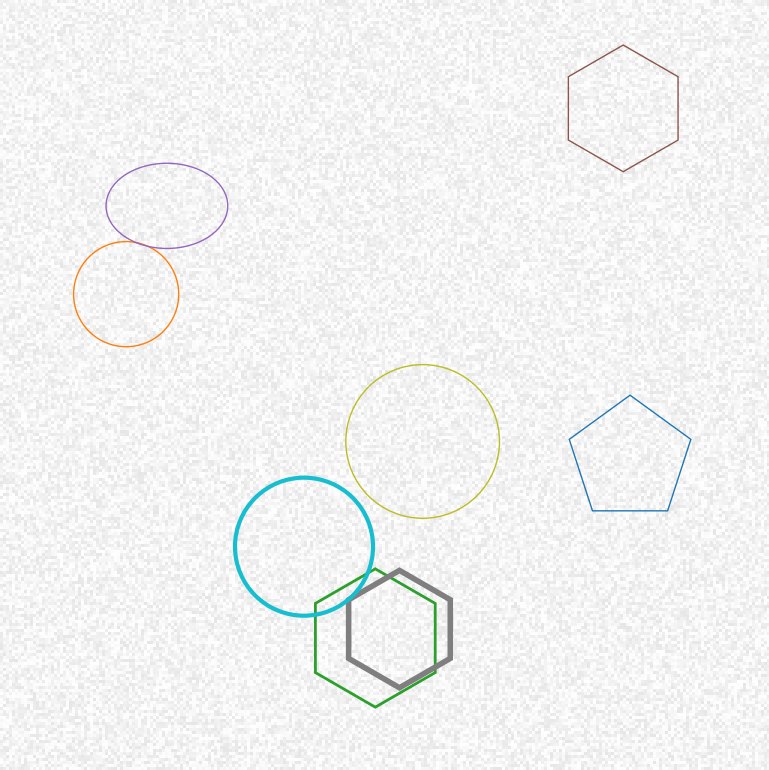[{"shape": "pentagon", "thickness": 0.5, "radius": 0.42, "center": [0.818, 0.404]}, {"shape": "circle", "thickness": 0.5, "radius": 0.34, "center": [0.164, 0.618]}, {"shape": "hexagon", "thickness": 1, "radius": 0.45, "center": [0.487, 0.171]}, {"shape": "oval", "thickness": 0.5, "radius": 0.4, "center": [0.217, 0.733]}, {"shape": "hexagon", "thickness": 0.5, "radius": 0.41, "center": [0.809, 0.859]}, {"shape": "hexagon", "thickness": 2, "radius": 0.38, "center": [0.519, 0.183]}, {"shape": "circle", "thickness": 0.5, "radius": 0.5, "center": [0.549, 0.427]}, {"shape": "circle", "thickness": 1.5, "radius": 0.45, "center": [0.395, 0.29]}]